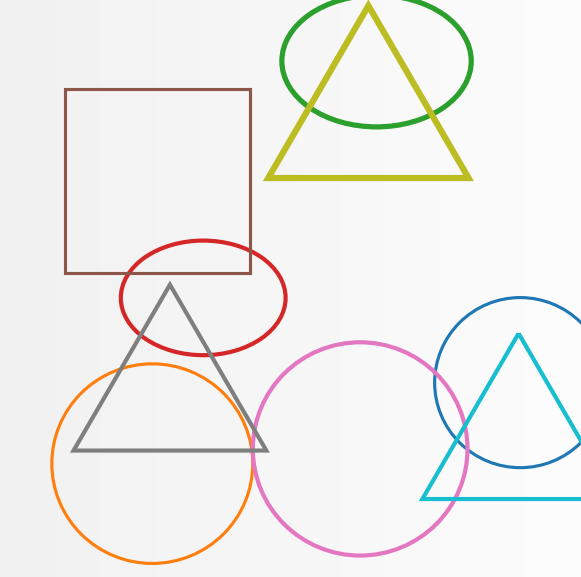[{"shape": "circle", "thickness": 1.5, "radius": 0.74, "center": [0.895, 0.337]}, {"shape": "circle", "thickness": 1.5, "radius": 0.86, "center": [0.262, 0.196]}, {"shape": "oval", "thickness": 2.5, "radius": 0.81, "center": [0.648, 0.893]}, {"shape": "oval", "thickness": 2, "radius": 0.71, "center": [0.35, 0.483]}, {"shape": "square", "thickness": 1.5, "radius": 0.8, "center": [0.271, 0.685]}, {"shape": "circle", "thickness": 2, "radius": 0.92, "center": [0.62, 0.222]}, {"shape": "triangle", "thickness": 2, "radius": 0.96, "center": [0.292, 0.315]}, {"shape": "triangle", "thickness": 3, "radius": 0.99, "center": [0.634, 0.79]}, {"shape": "triangle", "thickness": 2, "radius": 0.96, "center": [0.892, 0.231]}]